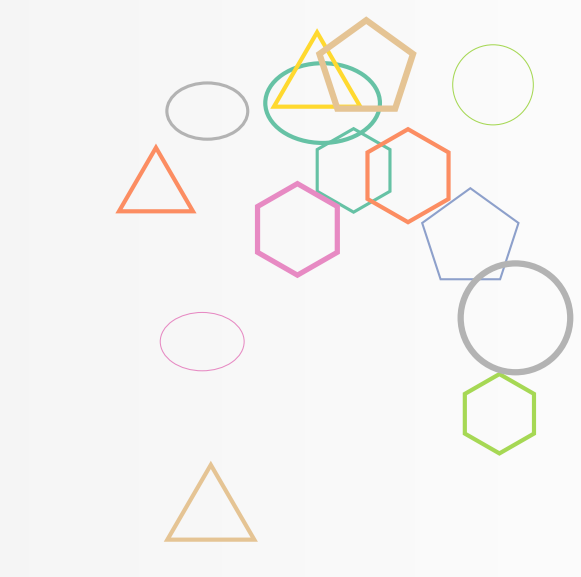[{"shape": "oval", "thickness": 2, "radius": 0.49, "center": [0.555, 0.821]}, {"shape": "hexagon", "thickness": 1.5, "radius": 0.36, "center": [0.608, 0.704]}, {"shape": "triangle", "thickness": 2, "radius": 0.37, "center": [0.268, 0.67]}, {"shape": "hexagon", "thickness": 2, "radius": 0.4, "center": [0.702, 0.695]}, {"shape": "pentagon", "thickness": 1, "radius": 0.44, "center": [0.809, 0.586]}, {"shape": "hexagon", "thickness": 2.5, "radius": 0.4, "center": [0.512, 0.602]}, {"shape": "oval", "thickness": 0.5, "radius": 0.36, "center": [0.348, 0.408]}, {"shape": "circle", "thickness": 0.5, "radius": 0.35, "center": [0.848, 0.852]}, {"shape": "hexagon", "thickness": 2, "radius": 0.34, "center": [0.859, 0.283]}, {"shape": "triangle", "thickness": 2, "radius": 0.43, "center": [0.546, 0.857]}, {"shape": "pentagon", "thickness": 3, "radius": 0.42, "center": [0.63, 0.879]}, {"shape": "triangle", "thickness": 2, "radius": 0.43, "center": [0.363, 0.108]}, {"shape": "circle", "thickness": 3, "radius": 0.47, "center": [0.887, 0.449]}, {"shape": "oval", "thickness": 1.5, "radius": 0.35, "center": [0.357, 0.807]}]